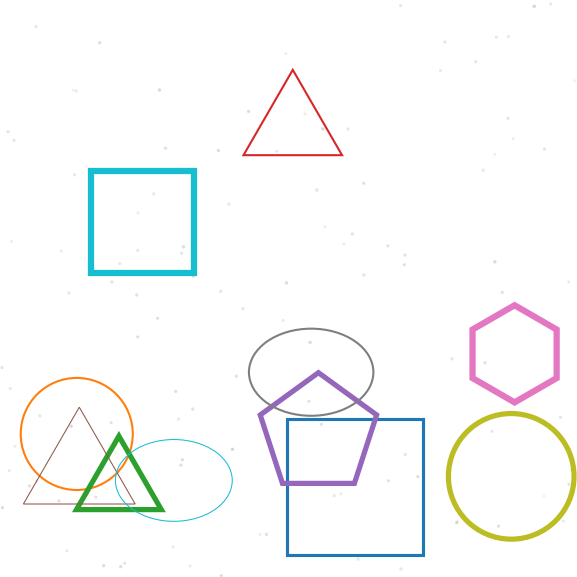[{"shape": "square", "thickness": 1.5, "radius": 0.59, "center": [0.614, 0.156]}, {"shape": "circle", "thickness": 1, "radius": 0.49, "center": [0.133, 0.248]}, {"shape": "triangle", "thickness": 2.5, "radius": 0.42, "center": [0.206, 0.159]}, {"shape": "triangle", "thickness": 1, "radius": 0.49, "center": [0.507, 0.78]}, {"shape": "pentagon", "thickness": 2.5, "radius": 0.53, "center": [0.551, 0.248]}, {"shape": "triangle", "thickness": 0.5, "radius": 0.56, "center": [0.137, 0.182]}, {"shape": "hexagon", "thickness": 3, "radius": 0.42, "center": [0.891, 0.386]}, {"shape": "oval", "thickness": 1, "radius": 0.54, "center": [0.539, 0.355]}, {"shape": "circle", "thickness": 2.5, "radius": 0.54, "center": [0.885, 0.174]}, {"shape": "oval", "thickness": 0.5, "radius": 0.51, "center": [0.301, 0.167]}, {"shape": "square", "thickness": 3, "radius": 0.44, "center": [0.247, 0.615]}]